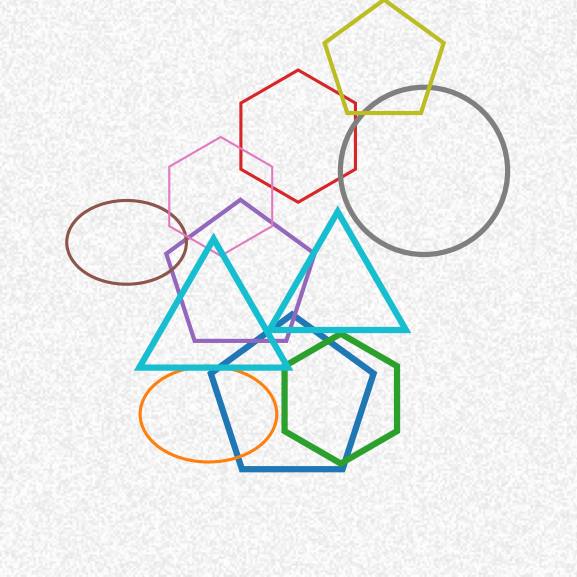[{"shape": "pentagon", "thickness": 3, "radius": 0.74, "center": [0.506, 0.307]}, {"shape": "oval", "thickness": 1.5, "radius": 0.59, "center": [0.361, 0.282]}, {"shape": "hexagon", "thickness": 3, "radius": 0.56, "center": [0.59, 0.309]}, {"shape": "hexagon", "thickness": 1.5, "radius": 0.57, "center": [0.516, 0.763]}, {"shape": "pentagon", "thickness": 2, "radius": 0.68, "center": [0.416, 0.518]}, {"shape": "oval", "thickness": 1.5, "radius": 0.52, "center": [0.219, 0.579]}, {"shape": "hexagon", "thickness": 1, "radius": 0.51, "center": [0.382, 0.659]}, {"shape": "circle", "thickness": 2.5, "radius": 0.72, "center": [0.734, 0.703]}, {"shape": "pentagon", "thickness": 2, "radius": 0.54, "center": [0.665, 0.891]}, {"shape": "triangle", "thickness": 3, "radius": 0.74, "center": [0.37, 0.437]}, {"shape": "triangle", "thickness": 3, "radius": 0.68, "center": [0.585, 0.496]}]